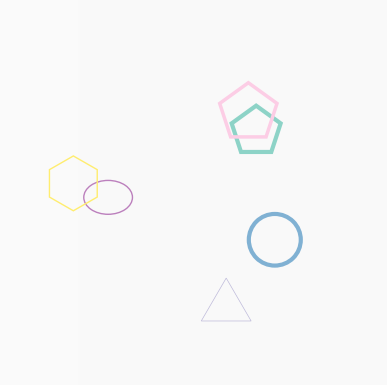[{"shape": "pentagon", "thickness": 3, "radius": 0.33, "center": [0.661, 0.659]}, {"shape": "triangle", "thickness": 0.5, "radius": 0.37, "center": [0.584, 0.203]}, {"shape": "circle", "thickness": 3, "radius": 0.34, "center": [0.709, 0.377]}, {"shape": "pentagon", "thickness": 2.5, "radius": 0.39, "center": [0.641, 0.707]}, {"shape": "oval", "thickness": 1, "radius": 0.31, "center": [0.279, 0.487]}, {"shape": "hexagon", "thickness": 1, "radius": 0.36, "center": [0.189, 0.524]}]